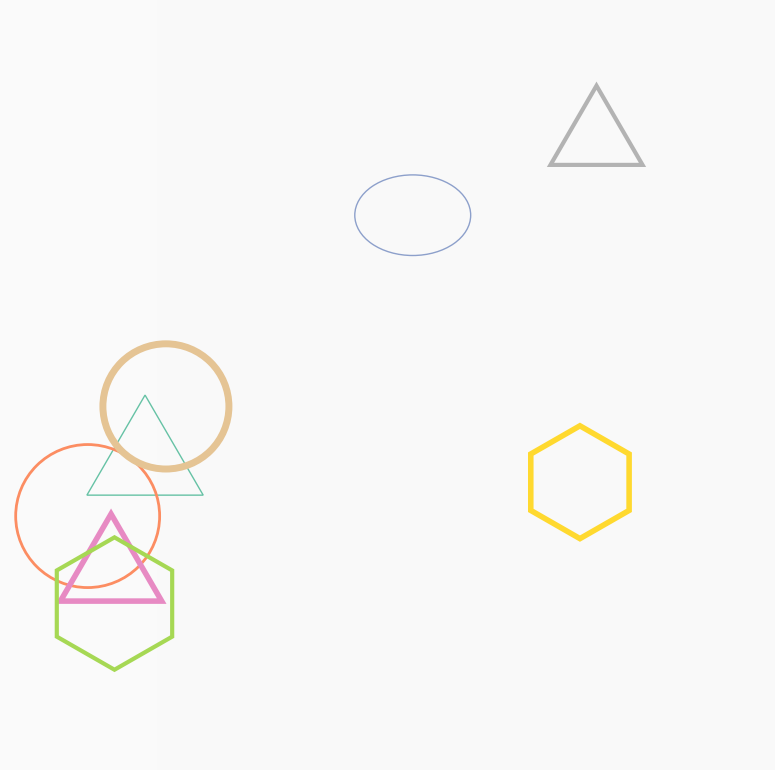[{"shape": "triangle", "thickness": 0.5, "radius": 0.43, "center": [0.187, 0.4]}, {"shape": "circle", "thickness": 1, "radius": 0.46, "center": [0.113, 0.33]}, {"shape": "oval", "thickness": 0.5, "radius": 0.37, "center": [0.533, 0.721]}, {"shape": "triangle", "thickness": 2, "radius": 0.38, "center": [0.143, 0.257]}, {"shape": "hexagon", "thickness": 1.5, "radius": 0.43, "center": [0.148, 0.216]}, {"shape": "hexagon", "thickness": 2, "radius": 0.37, "center": [0.748, 0.374]}, {"shape": "circle", "thickness": 2.5, "radius": 0.41, "center": [0.214, 0.472]}, {"shape": "triangle", "thickness": 1.5, "radius": 0.34, "center": [0.77, 0.82]}]